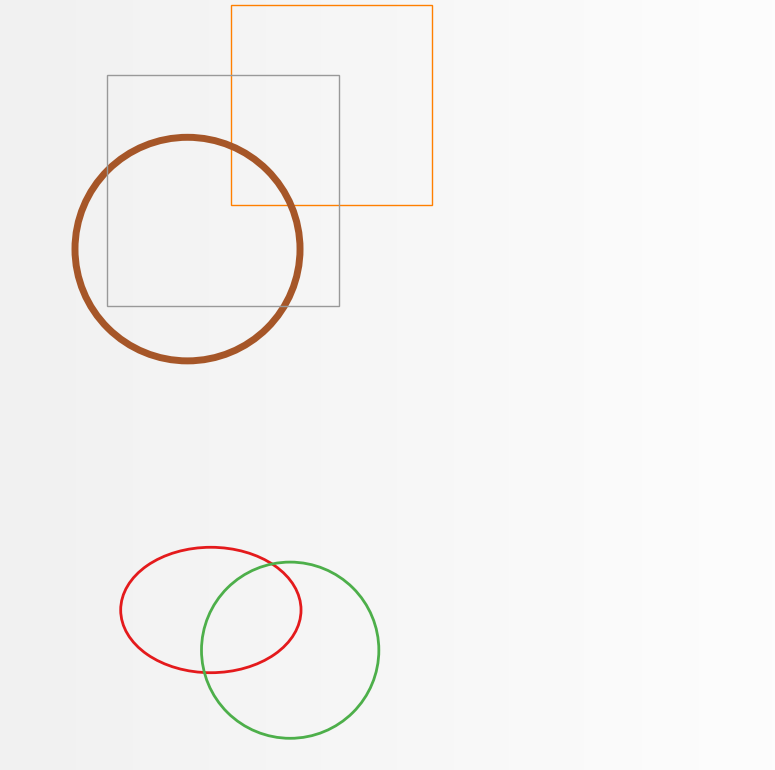[{"shape": "oval", "thickness": 1, "radius": 0.58, "center": [0.272, 0.208]}, {"shape": "circle", "thickness": 1, "radius": 0.57, "center": [0.374, 0.156]}, {"shape": "square", "thickness": 0.5, "radius": 0.65, "center": [0.427, 0.863]}, {"shape": "circle", "thickness": 2.5, "radius": 0.73, "center": [0.242, 0.677]}, {"shape": "square", "thickness": 0.5, "radius": 0.75, "center": [0.287, 0.752]}]